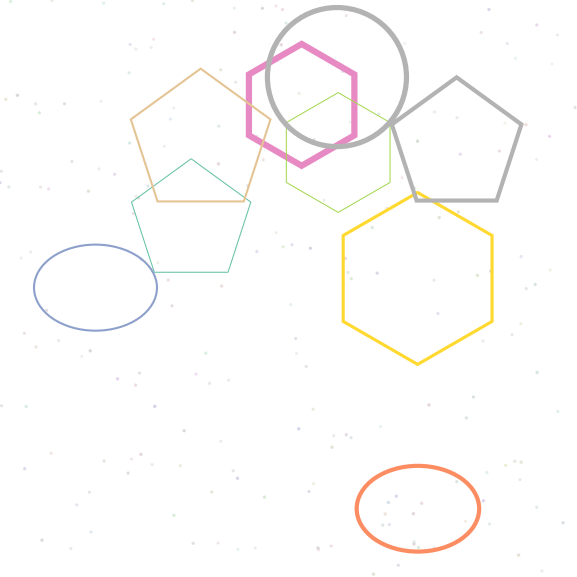[{"shape": "pentagon", "thickness": 0.5, "radius": 0.54, "center": [0.331, 0.616]}, {"shape": "oval", "thickness": 2, "radius": 0.53, "center": [0.724, 0.118]}, {"shape": "oval", "thickness": 1, "radius": 0.53, "center": [0.165, 0.501]}, {"shape": "hexagon", "thickness": 3, "radius": 0.53, "center": [0.522, 0.818]}, {"shape": "hexagon", "thickness": 0.5, "radius": 0.52, "center": [0.586, 0.735]}, {"shape": "hexagon", "thickness": 1.5, "radius": 0.74, "center": [0.723, 0.517]}, {"shape": "pentagon", "thickness": 1, "radius": 0.64, "center": [0.347, 0.753]}, {"shape": "pentagon", "thickness": 2, "radius": 0.59, "center": [0.791, 0.747]}, {"shape": "circle", "thickness": 2.5, "radius": 0.6, "center": [0.583, 0.866]}]